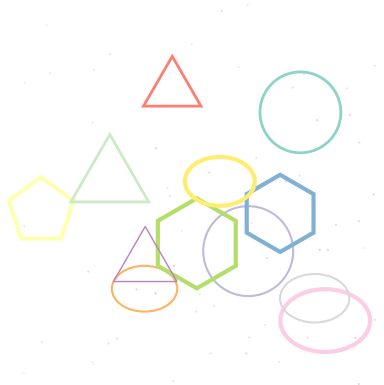[{"shape": "circle", "thickness": 2, "radius": 0.53, "center": [0.78, 0.708]}, {"shape": "pentagon", "thickness": 3, "radius": 0.44, "center": [0.107, 0.452]}, {"shape": "circle", "thickness": 1.5, "radius": 0.58, "center": [0.645, 0.348]}, {"shape": "triangle", "thickness": 2, "radius": 0.43, "center": [0.447, 0.767]}, {"shape": "hexagon", "thickness": 3, "radius": 0.5, "center": [0.728, 0.446]}, {"shape": "oval", "thickness": 1.5, "radius": 0.42, "center": [0.375, 0.25]}, {"shape": "hexagon", "thickness": 3, "radius": 0.58, "center": [0.511, 0.368]}, {"shape": "oval", "thickness": 3, "radius": 0.58, "center": [0.845, 0.167]}, {"shape": "oval", "thickness": 1.5, "radius": 0.45, "center": [0.817, 0.225]}, {"shape": "triangle", "thickness": 1, "radius": 0.48, "center": [0.377, 0.316]}, {"shape": "triangle", "thickness": 2, "radius": 0.58, "center": [0.285, 0.534]}, {"shape": "oval", "thickness": 3, "radius": 0.45, "center": [0.571, 0.529]}]